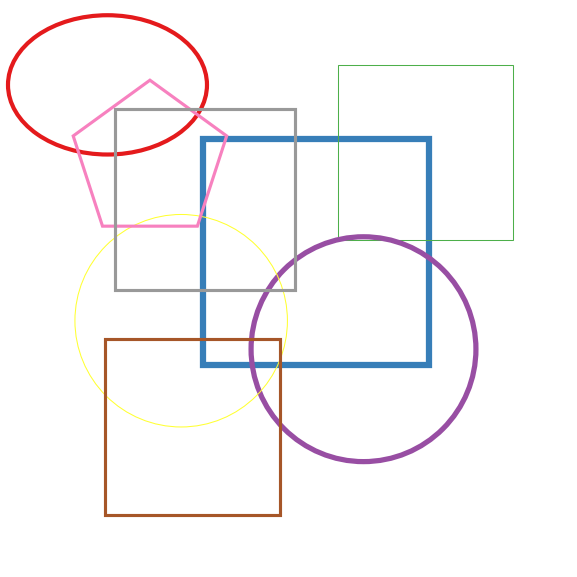[{"shape": "oval", "thickness": 2, "radius": 0.86, "center": [0.186, 0.852]}, {"shape": "square", "thickness": 3, "radius": 0.98, "center": [0.548, 0.563]}, {"shape": "square", "thickness": 0.5, "radius": 0.76, "center": [0.737, 0.735]}, {"shape": "circle", "thickness": 2.5, "radius": 0.97, "center": [0.629, 0.394]}, {"shape": "circle", "thickness": 0.5, "radius": 0.92, "center": [0.314, 0.444]}, {"shape": "square", "thickness": 1.5, "radius": 0.76, "center": [0.333, 0.26]}, {"shape": "pentagon", "thickness": 1.5, "radius": 0.7, "center": [0.26, 0.721]}, {"shape": "square", "thickness": 1.5, "radius": 0.78, "center": [0.355, 0.654]}]